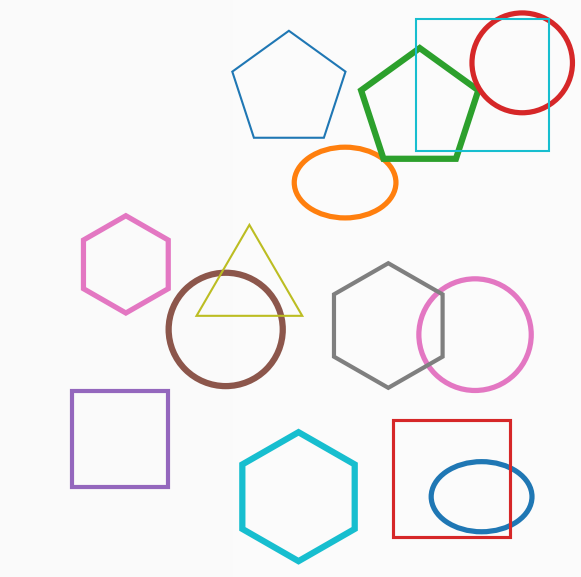[{"shape": "pentagon", "thickness": 1, "radius": 0.51, "center": [0.497, 0.843]}, {"shape": "oval", "thickness": 2.5, "radius": 0.43, "center": [0.829, 0.139]}, {"shape": "oval", "thickness": 2.5, "radius": 0.44, "center": [0.594, 0.683]}, {"shape": "pentagon", "thickness": 3, "radius": 0.53, "center": [0.722, 0.81]}, {"shape": "circle", "thickness": 2.5, "radius": 0.43, "center": [0.898, 0.89]}, {"shape": "square", "thickness": 1.5, "radius": 0.5, "center": [0.777, 0.171]}, {"shape": "square", "thickness": 2, "radius": 0.41, "center": [0.207, 0.239]}, {"shape": "circle", "thickness": 3, "radius": 0.49, "center": [0.388, 0.429]}, {"shape": "circle", "thickness": 2.5, "radius": 0.48, "center": [0.817, 0.42]}, {"shape": "hexagon", "thickness": 2.5, "radius": 0.42, "center": [0.217, 0.541]}, {"shape": "hexagon", "thickness": 2, "radius": 0.54, "center": [0.668, 0.435]}, {"shape": "triangle", "thickness": 1, "radius": 0.52, "center": [0.429, 0.505]}, {"shape": "hexagon", "thickness": 3, "radius": 0.56, "center": [0.514, 0.139]}, {"shape": "square", "thickness": 1, "radius": 0.57, "center": [0.83, 0.852]}]